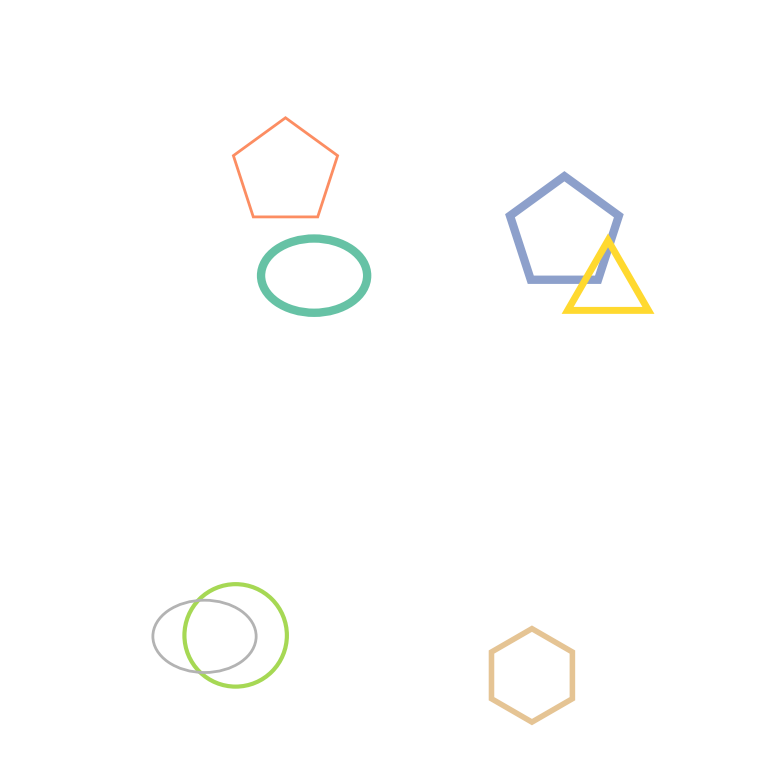[{"shape": "oval", "thickness": 3, "radius": 0.34, "center": [0.408, 0.642]}, {"shape": "pentagon", "thickness": 1, "radius": 0.36, "center": [0.371, 0.776]}, {"shape": "pentagon", "thickness": 3, "radius": 0.37, "center": [0.733, 0.697]}, {"shape": "circle", "thickness": 1.5, "radius": 0.33, "center": [0.306, 0.175]}, {"shape": "triangle", "thickness": 2.5, "radius": 0.3, "center": [0.79, 0.627]}, {"shape": "hexagon", "thickness": 2, "radius": 0.3, "center": [0.691, 0.123]}, {"shape": "oval", "thickness": 1, "radius": 0.34, "center": [0.266, 0.174]}]